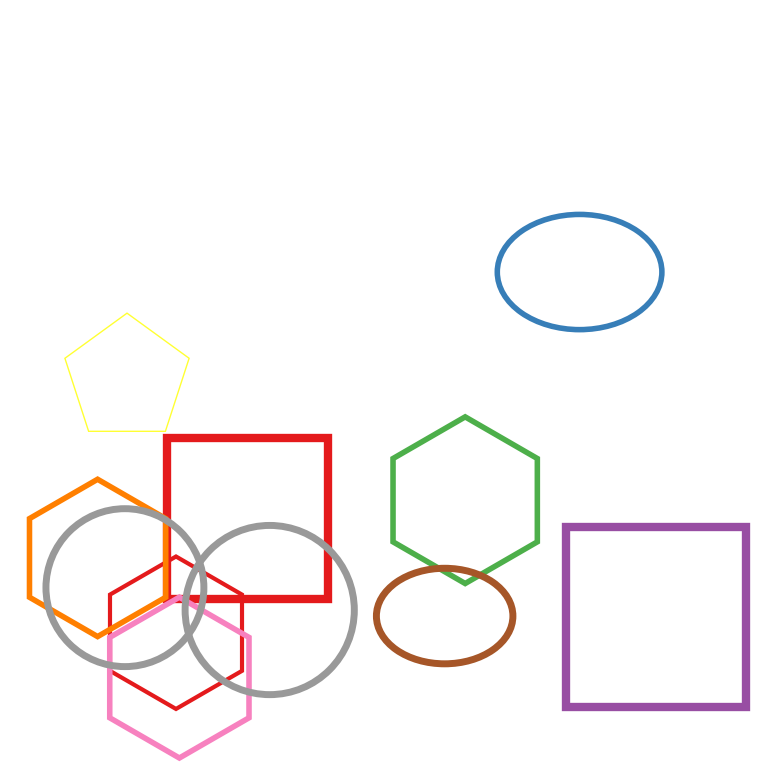[{"shape": "square", "thickness": 3, "radius": 0.52, "center": [0.321, 0.326]}, {"shape": "hexagon", "thickness": 1.5, "radius": 0.49, "center": [0.229, 0.178]}, {"shape": "oval", "thickness": 2, "radius": 0.53, "center": [0.753, 0.647]}, {"shape": "hexagon", "thickness": 2, "radius": 0.54, "center": [0.604, 0.35]}, {"shape": "square", "thickness": 3, "radius": 0.59, "center": [0.852, 0.198]}, {"shape": "hexagon", "thickness": 2, "radius": 0.51, "center": [0.127, 0.275]}, {"shape": "pentagon", "thickness": 0.5, "radius": 0.42, "center": [0.165, 0.508]}, {"shape": "oval", "thickness": 2.5, "radius": 0.44, "center": [0.577, 0.2]}, {"shape": "hexagon", "thickness": 2, "radius": 0.52, "center": [0.233, 0.12]}, {"shape": "circle", "thickness": 2.5, "radius": 0.55, "center": [0.35, 0.208]}, {"shape": "circle", "thickness": 2.5, "radius": 0.51, "center": [0.162, 0.237]}]